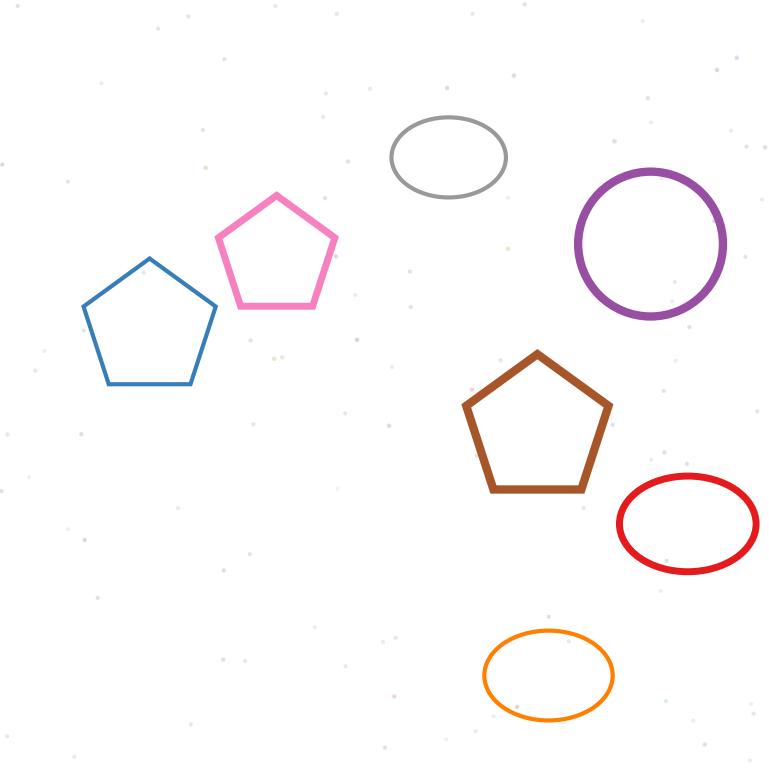[{"shape": "oval", "thickness": 2.5, "radius": 0.44, "center": [0.893, 0.32]}, {"shape": "pentagon", "thickness": 1.5, "radius": 0.45, "center": [0.194, 0.574]}, {"shape": "circle", "thickness": 3, "radius": 0.47, "center": [0.845, 0.683]}, {"shape": "oval", "thickness": 1.5, "radius": 0.42, "center": [0.712, 0.123]}, {"shape": "pentagon", "thickness": 3, "radius": 0.49, "center": [0.698, 0.443]}, {"shape": "pentagon", "thickness": 2.5, "radius": 0.4, "center": [0.359, 0.667]}, {"shape": "oval", "thickness": 1.5, "radius": 0.37, "center": [0.583, 0.796]}]